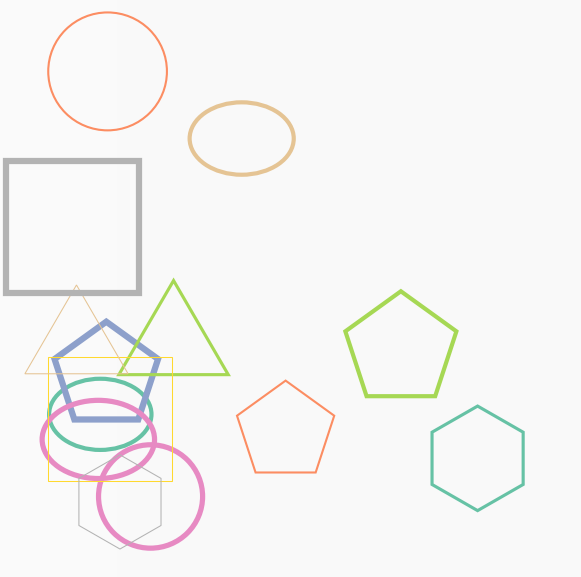[{"shape": "hexagon", "thickness": 1.5, "radius": 0.45, "center": [0.822, 0.205]}, {"shape": "oval", "thickness": 2, "radius": 0.44, "center": [0.173, 0.282]}, {"shape": "circle", "thickness": 1, "radius": 0.51, "center": [0.185, 0.876]}, {"shape": "pentagon", "thickness": 1, "radius": 0.44, "center": [0.491, 0.252]}, {"shape": "pentagon", "thickness": 3, "radius": 0.47, "center": [0.183, 0.348]}, {"shape": "circle", "thickness": 2.5, "radius": 0.45, "center": [0.259, 0.139]}, {"shape": "oval", "thickness": 2.5, "radius": 0.48, "center": [0.169, 0.238]}, {"shape": "pentagon", "thickness": 2, "radius": 0.5, "center": [0.69, 0.394]}, {"shape": "triangle", "thickness": 1.5, "radius": 0.54, "center": [0.299, 0.405]}, {"shape": "square", "thickness": 0.5, "radius": 0.53, "center": [0.189, 0.273]}, {"shape": "triangle", "thickness": 0.5, "radius": 0.51, "center": [0.132, 0.403]}, {"shape": "oval", "thickness": 2, "radius": 0.45, "center": [0.416, 0.759]}, {"shape": "hexagon", "thickness": 0.5, "radius": 0.41, "center": [0.206, 0.13]}, {"shape": "square", "thickness": 3, "radius": 0.57, "center": [0.125, 0.606]}]